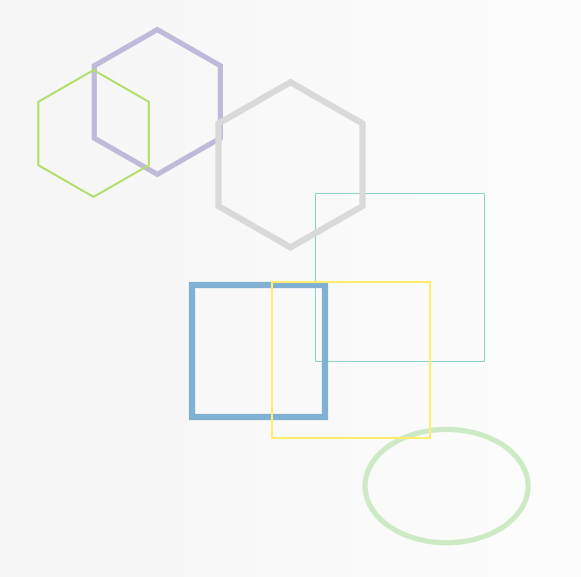[{"shape": "square", "thickness": 0.5, "radius": 0.73, "center": [0.687, 0.52]}, {"shape": "hexagon", "thickness": 2.5, "radius": 0.63, "center": [0.271, 0.823]}, {"shape": "square", "thickness": 3, "radius": 0.57, "center": [0.445, 0.391]}, {"shape": "hexagon", "thickness": 1, "radius": 0.55, "center": [0.161, 0.768]}, {"shape": "hexagon", "thickness": 3, "radius": 0.72, "center": [0.5, 0.714]}, {"shape": "oval", "thickness": 2.5, "radius": 0.7, "center": [0.768, 0.157]}, {"shape": "square", "thickness": 1, "radius": 0.68, "center": [0.604, 0.376]}]